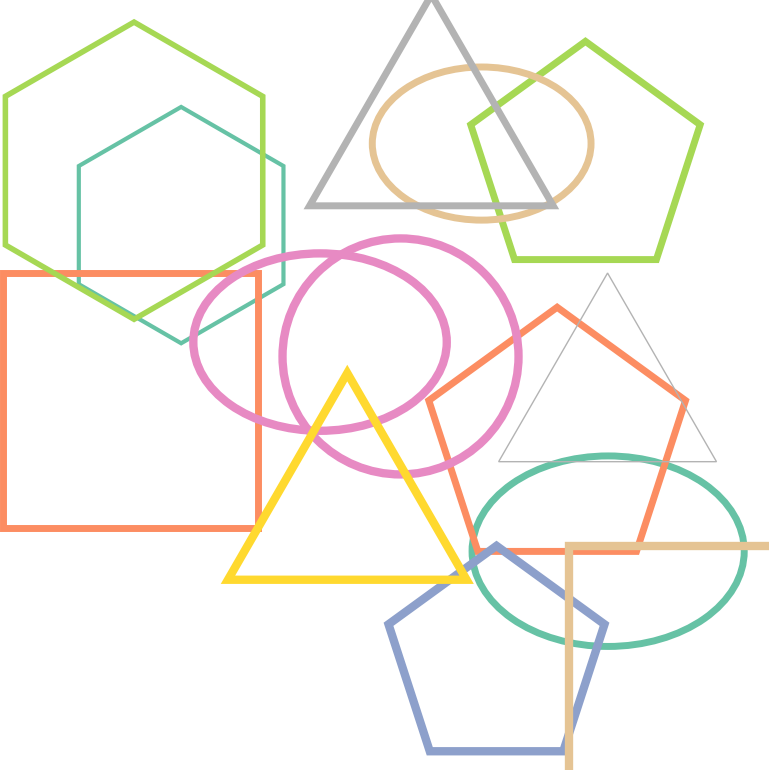[{"shape": "hexagon", "thickness": 1.5, "radius": 0.77, "center": [0.235, 0.708]}, {"shape": "oval", "thickness": 2.5, "radius": 0.88, "center": [0.79, 0.284]}, {"shape": "square", "thickness": 2.5, "radius": 0.83, "center": [0.169, 0.48]}, {"shape": "pentagon", "thickness": 2.5, "radius": 0.88, "center": [0.724, 0.426]}, {"shape": "pentagon", "thickness": 3, "radius": 0.74, "center": [0.645, 0.144]}, {"shape": "oval", "thickness": 3, "radius": 0.82, "center": [0.416, 0.556]}, {"shape": "circle", "thickness": 3, "radius": 0.77, "center": [0.52, 0.537]}, {"shape": "hexagon", "thickness": 2, "radius": 0.96, "center": [0.174, 0.778]}, {"shape": "pentagon", "thickness": 2.5, "radius": 0.78, "center": [0.76, 0.79]}, {"shape": "triangle", "thickness": 3, "radius": 0.89, "center": [0.451, 0.337]}, {"shape": "oval", "thickness": 2.5, "radius": 0.71, "center": [0.626, 0.814]}, {"shape": "square", "thickness": 3, "radius": 0.76, "center": [0.891, 0.14]}, {"shape": "triangle", "thickness": 2.5, "radius": 0.91, "center": [0.56, 0.824]}, {"shape": "triangle", "thickness": 0.5, "radius": 0.82, "center": [0.789, 0.482]}]